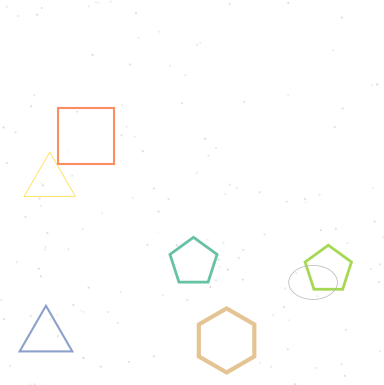[{"shape": "pentagon", "thickness": 2, "radius": 0.32, "center": [0.503, 0.319]}, {"shape": "square", "thickness": 1.5, "radius": 0.36, "center": [0.224, 0.647]}, {"shape": "triangle", "thickness": 1.5, "radius": 0.4, "center": [0.119, 0.127]}, {"shape": "pentagon", "thickness": 2, "radius": 0.32, "center": [0.853, 0.3]}, {"shape": "triangle", "thickness": 0.5, "radius": 0.38, "center": [0.129, 0.528]}, {"shape": "hexagon", "thickness": 3, "radius": 0.42, "center": [0.589, 0.116]}, {"shape": "oval", "thickness": 0.5, "radius": 0.32, "center": [0.813, 0.266]}]